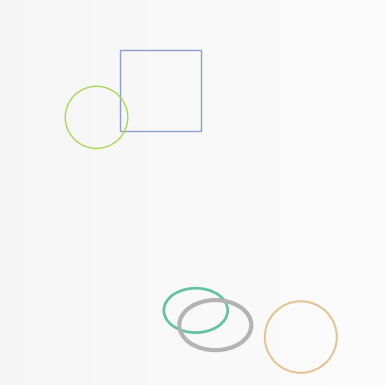[{"shape": "oval", "thickness": 2, "radius": 0.41, "center": [0.505, 0.194]}, {"shape": "square", "thickness": 1, "radius": 0.53, "center": [0.415, 0.766]}, {"shape": "circle", "thickness": 1, "radius": 0.4, "center": [0.249, 0.695]}, {"shape": "circle", "thickness": 1.5, "radius": 0.46, "center": [0.776, 0.125]}, {"shape": "oval", "thickness": 3, "radius": 0.46, "center": [0.556, 0.156]}]